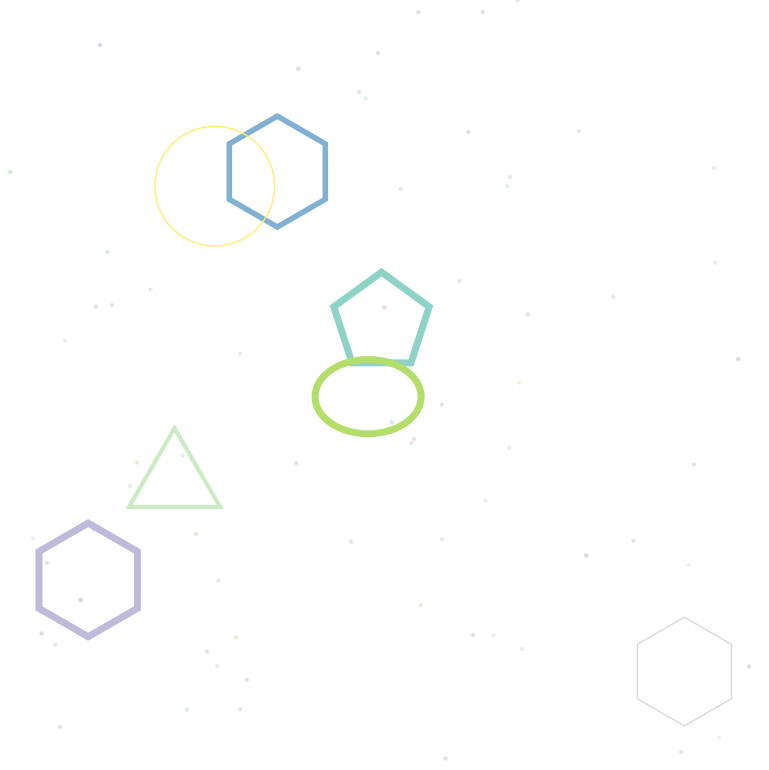[{"shape": "pentagon", "thickness": 2.5, "radius": 0.33, "center": [0.495, 0.581]}, {"shape": "hexagon", "thickness": 2.5, "radius": 0.37, "center": [0.115, 0.247]}, {"shape": "hexagon", "thickness": 2, "radius": 0.36, "center": [0.36, 0.777]}, {"shape": "oval", "thickness": 2.5, "radius": 0.34, "center": [0.478, 0.485]}, {"shape": "hexagon", "thickness": 0.5, "radius": 0.35, "center": [0.889, 0.128]}, {"shape": "triangle", "thickness": 1.5, "radius": 0.34, "center": [0.227, 0.376]}, {"shape": "circle", "thickness": 0.5, "radius": 0.39, "center": [0.279, 0.758]}]